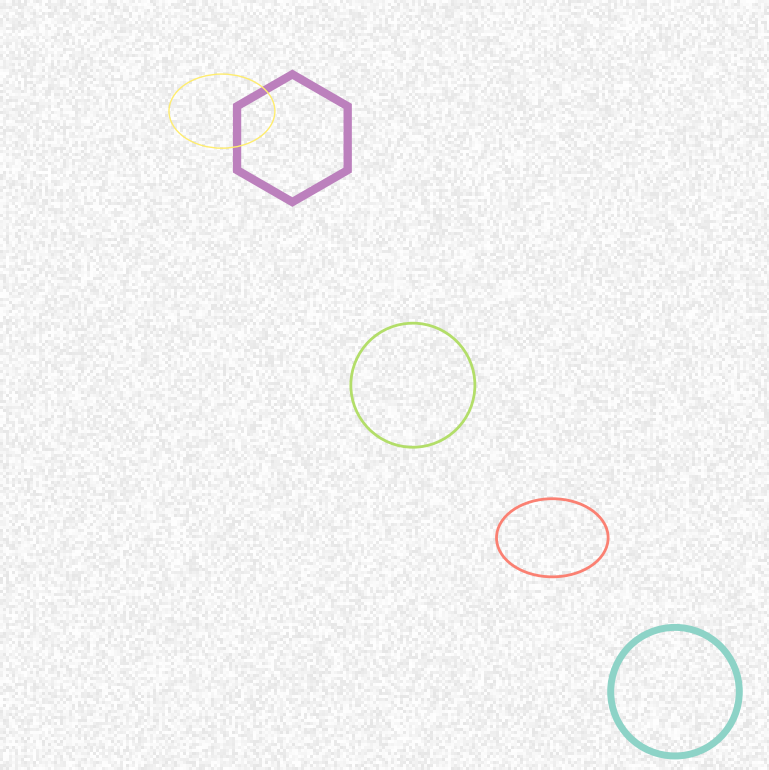[{"shape": "circle", "thickness": 2.5, "radius": 0.42, "center": [0.877, 0.102]}, {"shape": "oval", "thickness": 1, "radius": 0.36, "center": [0.717, 0.302]}, {"shape": "circle", "thickness": 1, "radius": 0.4, "center": [0.536, 0.5]}, {"shape": "hexagon", "thickness": 3, "radius": 0.41, "center": [0.38, 0.821]}, {"shape": "oval", "thickness": 0.5, "radius": 0.34, "center": [0.288, 0.856]}]